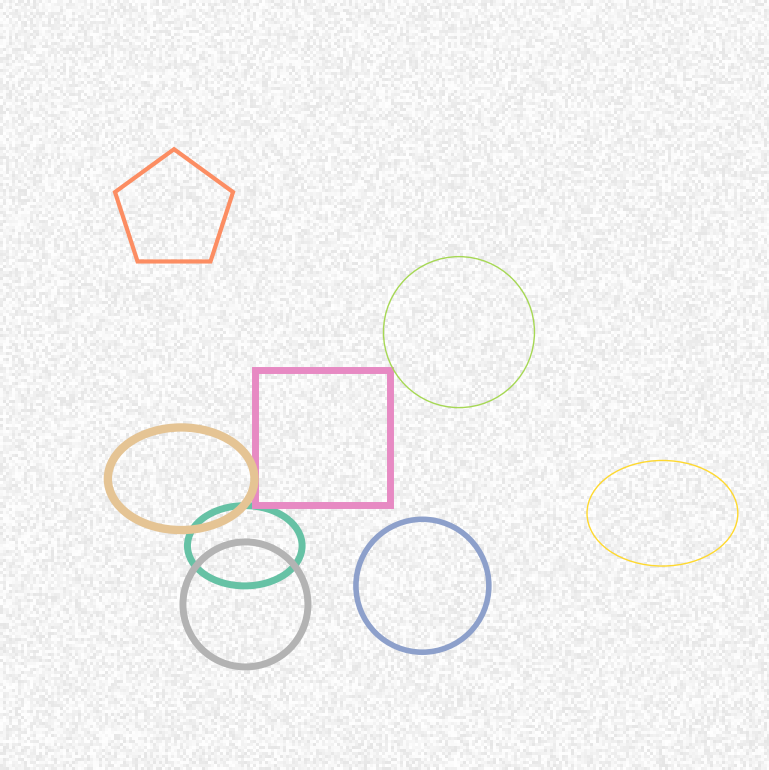[{"shape": "oval", "thickness": 2.5, "radius": 0.37, "center": [0.318, 0.291]}, {"shape": "pentagon", "thickness": 1.5, "radius": 0.4, "center": [0.226, 0.726]}, {"shape": "circle", "thickness": 2, "radius": 0.43, "center": [0.549, 0.239]}, {"shape": "square", "thickness": 2.5, "radius": 0.44, "center": [0.419, 0.432]}, {"shape": "circle", "thickness": 0.5, "radius": 0.49, "center": [0.596, 0.569]}, {"shape": "oval", "thickness": 0.5, "radius": 0.49, "center": [0.86, 0.333]}, {"shape": "oval", "thickness": 3, "radius": 0.48, "center": [0.235, 0.378]}, {"shape": "circle", "thickness": 2.5, "radius": 0.41, "center": [0.319, 0.215]}]